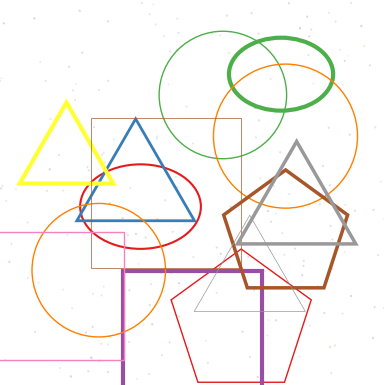[{"shape": "pentagon", "thickness": 1, "radius": 0.96, "center": [0.626, 0.162]}, {"shape": "oval", "thickness": 1.5, "radius": 0.78, "center": [0.365, 0.463]}, {"shape": "triangle", "thickness": 2, "radius": 0.88, "center": [0.352, 0.515]}, {"shape": "circle", "thickness": 1, "radius": 0.83, "center": [0.579, 0.753]}, {"shape": "oval", "thickness": 3, "radius": 0.68, "center": [0.73, 0.807]}, {"shape": "square", "thickness": 3, "radius": 0.91, "center": [0.5, 0.115]}, {"shape": "circle", "thickness": 1, "radius": 0.87, "center": [0.257, 0.298]}, {"shape": "circle", "thickness": 1, "radius": 0.94, "center": [0.742, 0.646]}, {"shape": "triangle", "thickness": 3, "radius": 0.7, "center": [0.173, 0.593]}, {"shape": "square", "thickness": 0.5, "radius": 0.97, "center": [0.431, 0.498]}, {"shape": "pentagon", "thickness": 2.5, "radius": 0.85, "center": [0.742, 0.389]}, {"shape": "square", "thickness": 1, "radius": 0.83, "center": [0.155, 0.232]}, {"shape": "triangle", "thickness": 2.5, "radius": 0.89, "center": [0.77, 0.455]}, {"shape": "triangle", "thickness": 0.5, "radius": 0.83, "center": [0.649, 0.274]}]